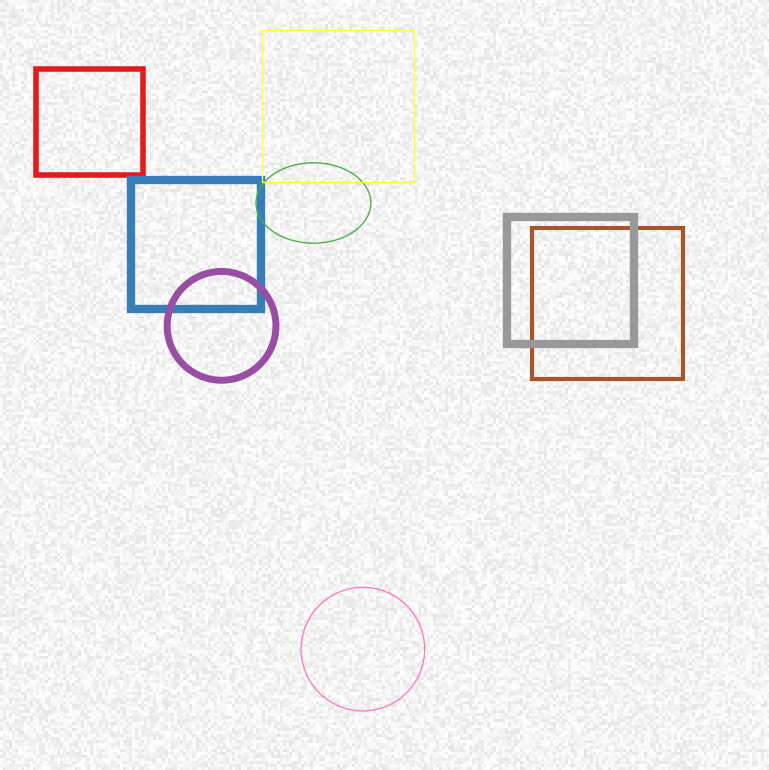[{"shape": "square", "thickness": 2, "radius": 0.34, "center": [0.116, 0.842]}, {"shape": "square", "thickness": 3, "radius": 0.42, "center": [0.254, 0.683]}, {"shape": "oval", "thickness": 0.5, "radius": 0.37, "center": [0.407, 0.736]}, {"shape": "circle", "thickness": 2.5, "radius": 0.35, "center": [0.288, 0.577]}, {"shape": "square", "thickness": 0.5, "radius": 0.49, "center": [0.439, 0.862]}, {"shape": "square", "thickness": 1.5, "radius": 0.49, "center": [0.789, 0.606]}, {"shape": "circle", "thickness": 0.5, "radius": 0.4, "center": [0.471, 0.157]}, {"shape": "square", "thickness": 3, "radius": 0.41, "center": [0.741, 0.636]}]